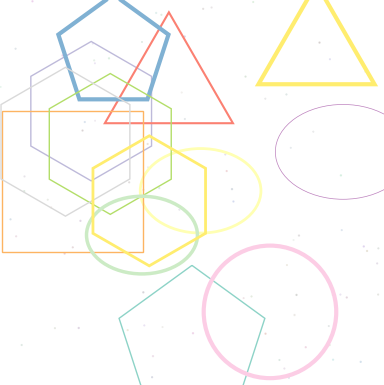[{"shape": "pentagon", "thickness": 1, "radius": 1.0, "center": [0.499, 0.112]}, {"shape": "oval", "thickness": 2, "radius": 0.78, "center": [0.521, 0.504]}, {"shape": "hexagon", "thickness": 1, "radius": 0.91, "center": [0.237, 0.711]}, {"shape": "triangle", "thickness": 1.5, "radius": 0.96, "center": [0.439, 0.776]}, {"shape": "pentagon", "thickness": 3, "radius": 0.75, "center": [0.295, 0.864]}, {"shape": "square", "thickness": 1, "radius": 0.91, "center": [0.189, 0.527]}, {"shape": "hexagon", "thickness": 1, "radius": 0.91, "center": [0.286, 0.626]}, {"shape": "circle", "thickness": 3, "radius": 0.86, "center": [0.701, 0.19]}, {"shape": "hexagon", "thickness": 1, "radius": 0.97, "center": [0.17, 0.632]}, {"shape": "oval", "thickness": 0.5, "radius": 0.88, "center": [0.891, 0.606]}, {"shape": "oval", "thickness": 2.5, "radius": 0.72, "center": [0.369, 0.389]}, {"shape": "hexagon", "thickness": 2, "radius": 0.84, "center": [0.388, 0.478]}, {"shape": "triangle", "thickness": 3, "radius": 0.87, "center": [0.822, 0.868]}]